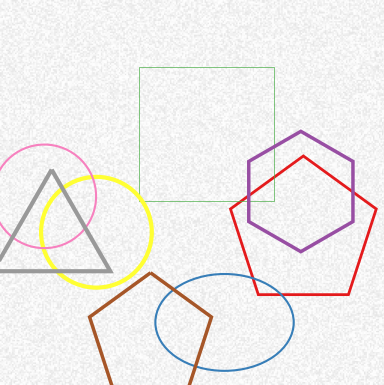[{"shape": "pentagon", "thickness": 2, "radius": 1.0, "center": [0.788, 0.396]}, {"shape": "oval", "thickness": 1.5, "radius": 0.9, "center": [0.583, 0.163]}, {"shape": "square", "thickness": 0.5, "radius": 0.87, "center": [0.536, 0.653]}, {"shape": "hexagon", "thickness": 2.5, "radius": 0.78, "center": [0.781, 0.503]}, {"shape": "circle", "thickness": 3, "radius": 0.72, "center": [0.25, 0.397]}, {"shape": "pentagon", "thickness": 2.5, "radius": 0.83, "center": [0.391, 0.125]}, {"shape": "circle", "thickness": 1.5, "radius": 0.67, "center": [0.115, 0.49]}, {"shape": "triangle", "thickness": 3, "radius": 0.88, "center": [0.134, 0.383]}]